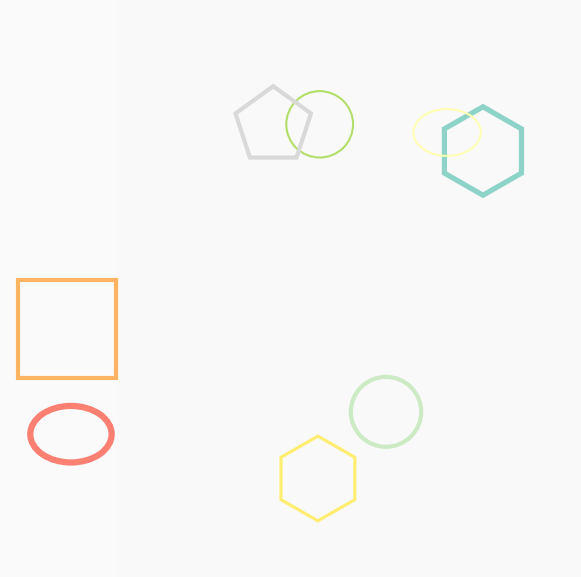[{"shape": "hexagon", "thickness": 2.5, "radius": 0.38, "center": [0.831, 0.738]}, {"shape": "oval", "thickness": 1, "radius": 0.29, "center": [0.769, 0.77]}, {"shape": "oval", "thickness": 3, "radius": 0.35, "center": [0.122, 0.247]}, {"shape": "square", "thickness": 2, "radius": 0.42, "center": [0.115, 0.429]}, {"shape": "circle", "thickness": 1, "radius": 0.29, "center": [0.55, 0.784]}, {"shape": "pentagon", "thickness": 2, "radius": 0.34, "center": [0.47, 0.782]}, {"shape": "circle", "thickness": 2, "radius": 0.3, "center": [0.664, 0.286]}, {"shape": "hexagon", "thickness": 1.5, "radius": 0.37, "center": [0.547, 0.171]}]